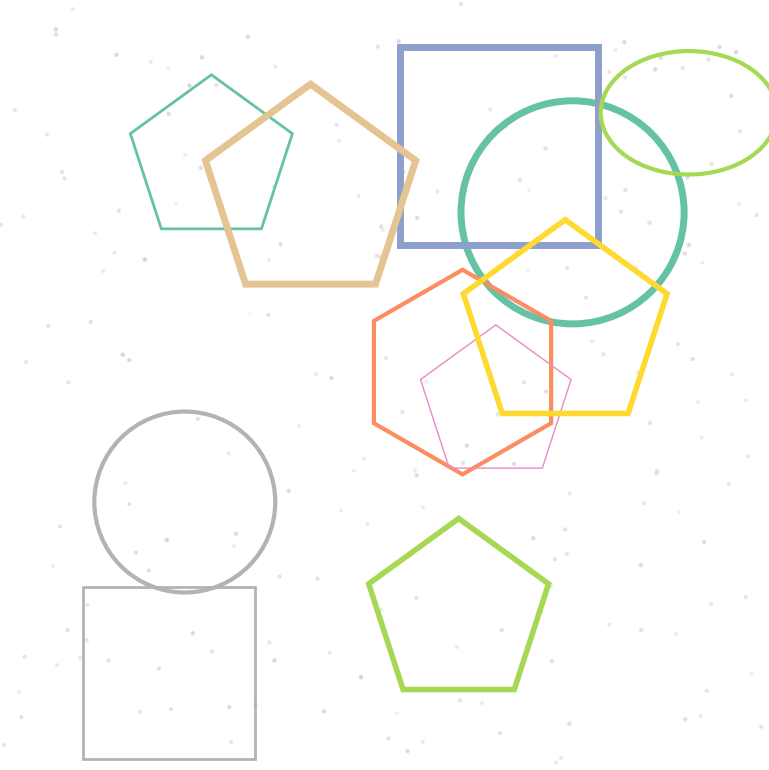[{"shape": "pentagon", "thickness": 1, "radius": 0.55, "center": [0.275, 0.792]}, {"shape": "circle", "thickness": 2.5, "radius": 0.72, "center": [0.744, 0.724]}, {"shape": "hexagon", "thickness": 1.5, "radius": 0.66, "center": [0.601, 0.517]}, {"shape": "square", "thickness": 2.5, "radius": 0.64, "center": [0.648, 0.81]}, {"shape": "pentagon", "thickness": 0.5, "radius": 0.51, "center": [0.644, 0.475]}, {"shape": "pentagon", "thickness": 2, "radius": 0.61, "center": [0.596, 0.204]}, {"shape": "oval", "thickness": 1.5, "radius": 0.57, "center": [0.895, 0.854]}, {"shape": "pentagon", "thickness": 2, "radius": 0.7, "center": [0.734, 0.576]}, {"shape": "pentagon", "thickness": 2.5, "radius": 0.72, "center": [0.403, 0.747]}, {"shape": "square", "thickness": 1, "radius": 0.56, "center": [0.219, 0.126]}, {"shape": "circle", "thickness": 1.5, "radius": 0.59, "center": [0.24, 0.348]}]